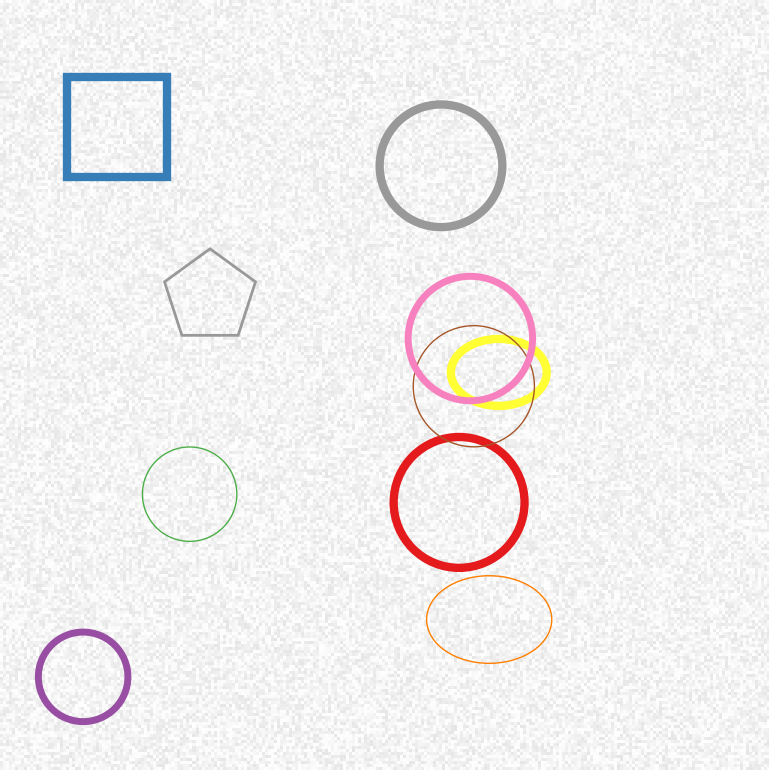[{"shape": "circle", "thickness": 3, "radius": 0.42, "center": [0.596, 0.348]}, {"shape": "square", "thickness": 3, "radius": 0.32, "center": [0.153, 0.835]}, {"shape": "circle", "thickness": 0.5, "radius": 0.31, "center": [0.246, 0.358]}, {"shape": "circle", "thickness": 2.5, "radius": 0.29, "center": [0.108, 0.121]}, {"shape": "oval", "thickness": 0.5, "radius": 0.41, "center": [0.635, 0.195]}, {"shape": "oval", "thickness": 3, "radius": 0.31, "center": [0.648, 0.516]}, {"shape": "circle", "thickness": 0.5, "radius": 0.39, "center": [0.615, 0.498]}, {"shape": "circle", "thickness": 2.5, "radius": 0.4, "center": [0.611, 0.56]}, {"shape": "pentagon", "thickness": 1, "radius": 0.31, "center": [0.273, 0.615]}, {"shape": "circle", "thickness": 3, "radius": 0.4, "center": [0.573, 0.785]}]